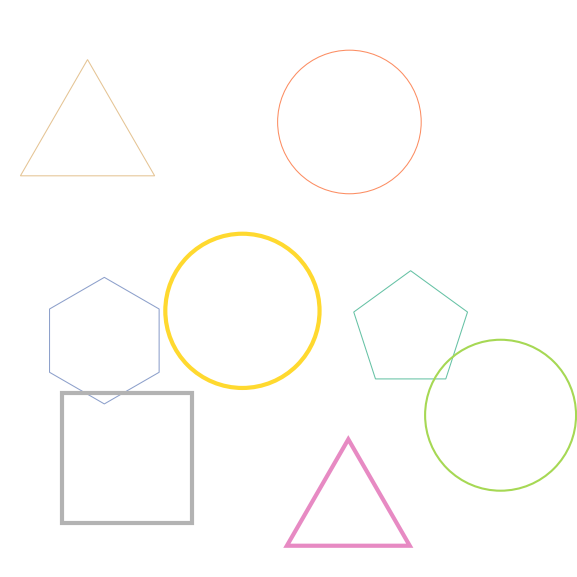[{"shape": "pentagon", "thickness": 0.5, "radius": 0.52, "center": [0.711, 0.427]}, {"shape": "circle", "thickness": 0.5, "radius": 0.62, "center": [0.605, 0.788]}, {"shape": "hexagon", "thickness": 0.5, "radius": 0.55, "center": [0.181, 0.409]}, {"shape": "triangle", "thickness": 2, "radius": 0.61, "center": [0.603, 0.116]}, {"shape": "circle", "thickness": 1, "radius": 0.65, "center": [0.867, 0.28]}, {"shape": "circle", "thickness": 2, "radius": 0.67, "center": [0.42, 0.461]}, {"shape": "triangle", "thickness": 0.5, "radius": 0.67, "center": [0.152, 0.762]}, {"shape": "square", "thickness": 2, "radius": 0.56, "center": [0.22, 0.206]}]